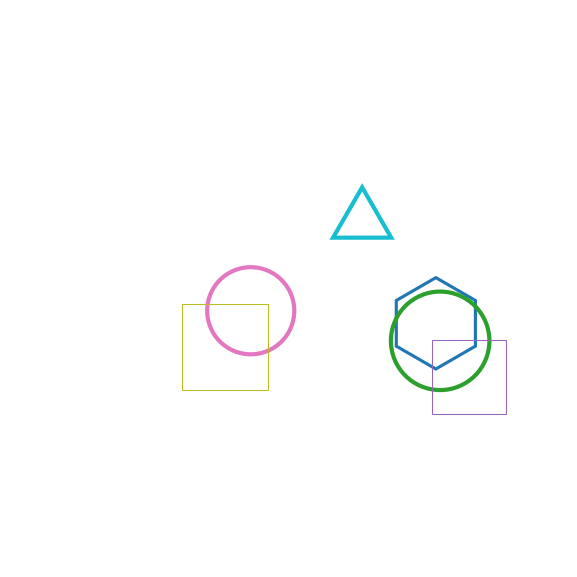[{"shape": "hexagon", "thickness": 1.5, "radius": 0.4, "center": [0.755, 0.439]}, {"shape": "circle", "thickness": 2, "radius": 0.43, "center": [0.762, 0.409]}, {"shape": "square", "thickness": 0.5, "radius": 0.32, "center": [0.812, 0.346]}, {"shape": "circle", "thickness": 2, "radius": 0.38, "center": [0.434, 0.461]}, {"shape": "square", "thickness": 0.5, "radius": 0.37, "center": [0.39, 0.398]}, {"shape": "triangle", "thickness": 2, "radius": 0.29, "center": [0.627, 0.617]}]